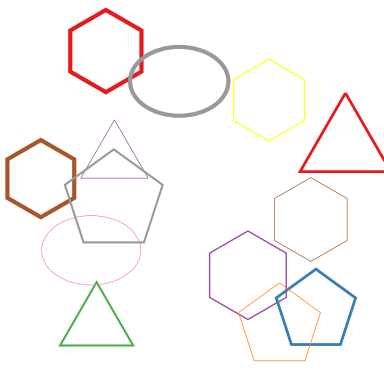[{"shape": "hexagon", "thickness": 3, "radius": 0.53, "center": [0.275, 0.867]}, {"shape": "triangle", "thickness": 2, "radius": 0.68, "center": [0.897, 0.622]}, {"shape": "pentagon", "thickness": 2, "radius": 0.54, "center": [0.821, 0.193]}, {"shape": "triangle", "thickness": 1.5, "radius": 0.55, "center": [0.251, 0.157]}, {"shape": "triangle", "thickness": 0.5, "radius": 0.51, "center": [0.297, 0.588]}, {"shape": "hexagon", "thickness": 1, "radius": 0.57, "center": [0.644, 0.285]}, {"shape": "pentagon", "thickness": 0.5, "radius": 0.56, "center": [0.726, 0.153]}, {"shape": "hexagon", "thickness": 1, "radius": 0.53, "center": [0.699, 0.74]}, {"shape": "hexagon", "thickness": 3, "radius": 0.5, "center": [0.106, 0.536]}, {"shape": "hexagon", "thickness": 0.5, "radius": 0.54, "center": [0.807, 0.43]}, {"shape": "oval", "thickness": 0.5, "radius": 0.64, "center": [0.237, 0.35]}, {"shape": "oval", "thickness": 3, "radius": 0.64, "center": [0.466, 0.789]}, {"shape": "pentagon", "thickness": 1.5, "radius": 0.67, "center": [0.295, 0.478]}]